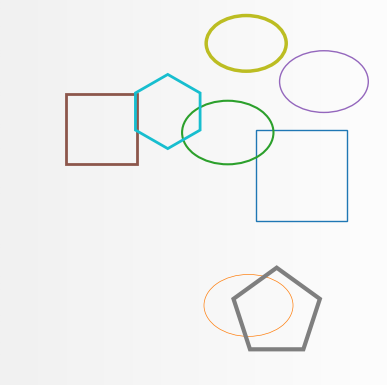[{"shape": "square", "thickness": 1, "radius": 0.59, "center": [0.778, 0.544]}, {"shape": "oval", "thickness": 0.5, "radius": 0.57, "center": [0.641, 0.207]}, {"shape": "oval", "thickness": 1.5, "radius": 0.59, "center": [0.588, 0.656]}, {"shape": "oval", "thickness": 1, "radius": 0.57, "center": [0.836, 0.788]}, {"shape": "square", "thickness": 2, "radius": 0.45, "center": [0.262, 0.665]}, {"shape": "pentagon", "thickness": 3, "radius": 0.59, "center": [0.714, 0.187]}, {"shape": "oval", "thickness": 2.5, "radius": 0.52, "center": [0.635, 0.887]}, {"shape": "hexagon", "thickness": 2, "radius": 0.48, "center": [0.433, 0.71]}]